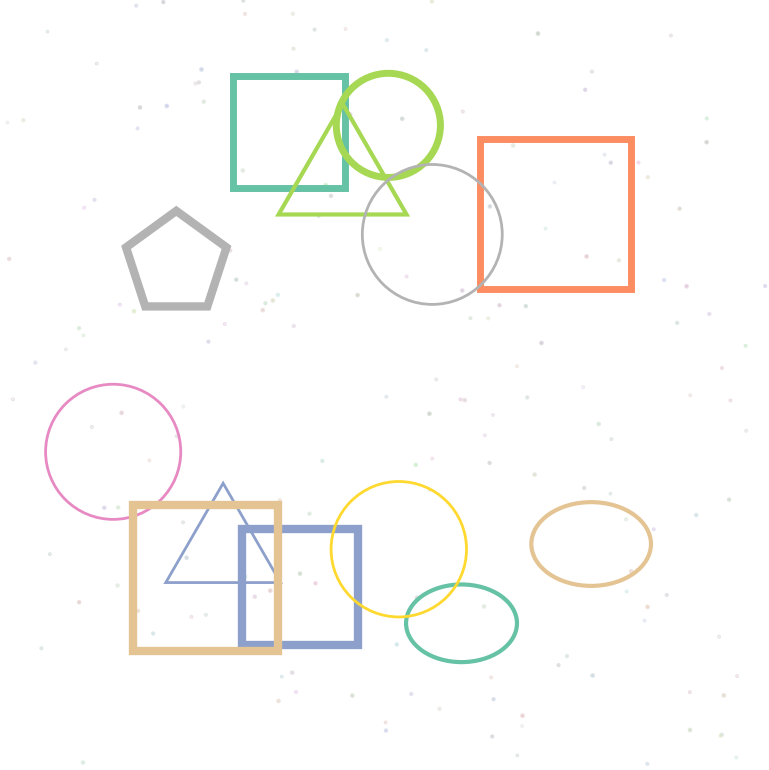[{"shape": "oval", "thickness": 1.5, "radius": 0.36, "center": [0.599, 0.191]}, {"shape": "square", "thickness": 2.5, "radius": 0.36, "center": [0.375, 0.828]}, {"shape": "square", "thickness": 2.5, "radius": 0.49, "center": [0.721, 0.722]}, {"shape": "triangle", "thickness": 1, "radius": 0.43, "center": [0.29, 0.286]}, {"shape": "square", "thickness": 3, "radius": 0.38, "center": [0.389, 0.237]}, {"shape": "circle", "thickness": 1, "radius": 0.44, "center": [0.147, 0.413]}, {"shape": "triangle", "thickness": 1.5, "radius": 0.48, "center": [0.445, 0.769]}, {"shape": "circle", "thickness": 2.5, "radius": 0.34, "center": [0.504, 0.837]}, {"shape": "circle", "thickness": 1, "radius": 0.44, "center": [0.518, 0.287]}, {"shape": "oval", "thickness": 1.5, "radius": 0.39, "center": [0.768, 0.293]}, {"shape": "square", "thickness": 3, "radius": 0.47, "center": [0.267, 0.249]}, {"shape": "circle", "thickness": 1, "radius": 0.45, "center": [0.561, 0.696]}, {"shape": "pentagon", "thickness": 3, "radius": 0.34, "center": [0.229, 0.658]}]